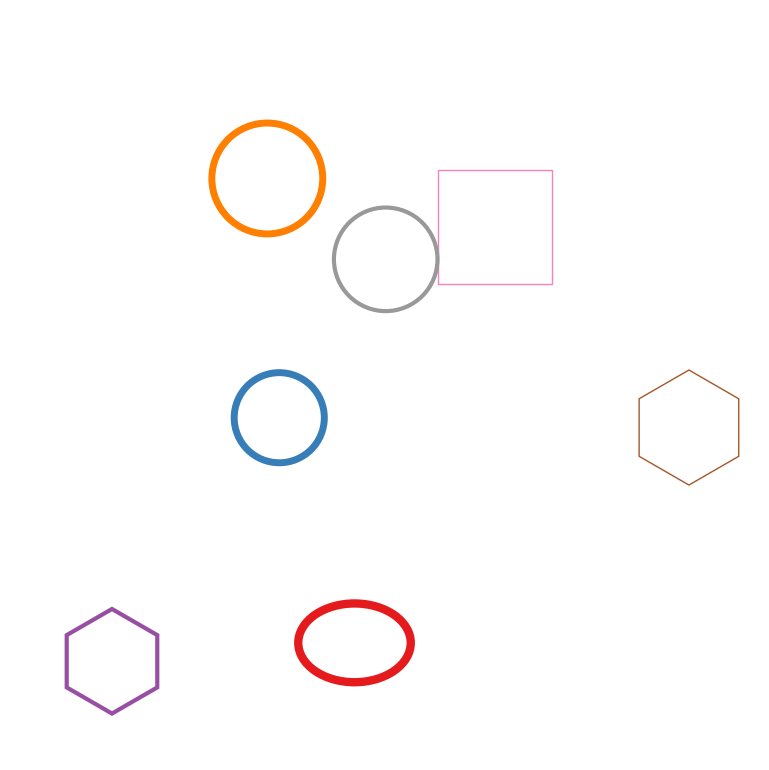[{"shape": "oval", "thickness": 3, "radius": 0.37, "center": [0.46, 0.165]}, {"shape": "circle", "thickness": 2.5, "radius": 0.29, "center": [0.363, 0.458]}, {"shape": "hexagon", "thickness": 1.5, "radius": 0.34, "center": [0.145, 0.141]}, {"shape": "circle", "thickness": 2.5, "radius": 0.36, "center": [0.347, 0.768]}, {"shape": "hexagon", "thickness": 0.5, "radius": 0.37, "center": [0.895, 0.445]}, {"shape": "square", "thickness": 0.5, "radius": 0.37, "center": [0.643, 0.705]}, {"shape": "circle", "thickness": 1.5, "radius": 0.34, "center": [0.501, 0.663]}]